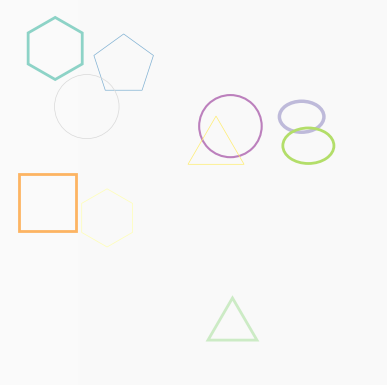[{"shape": "hexagon", "thickness": 2, "radius": 0.4, "center": [0.142, 0.874]}, {"shape": "hexagon", "thickness": 0.5, "radius": 0.38, "center": [0.276, 0.434]}, {"shape": "oval", "thickness": 2.5, "radius": 0.29, "center": [0.778, 0.697]}, {"shape": "pentagon", "thickness": 0.5, "radius": 0.4, "center": [0.319, 0.831]}, {"shape": "square", "thickness": 2, "radius": 0.37, "center": [0.122, 0.473]}, {"shape": "oval", "thickness": 2, "radius": 0.33, "center": [0.796, 0.621]}, {"shape": "circle", "thickness": 0.5, "radius": 0.42, "center": [0.224, 0.723]}, {"shape": "circle", "thickness": 1.5, "radius": 0.4, "center": [0.595, 0.672]}, {"shape": "triangle", "thickness": 2, "radius": 0.36, "center": [0.6, 0.153]}, {"shape": "triangle", "thickness": 0.5, "radius": 0.42, "center": [0.558, 0.615]}]